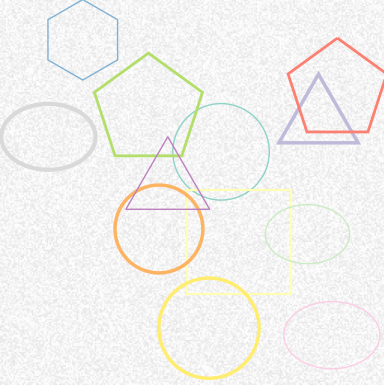[{"shape": "circle", "thickness": 1, "radius": 0.63, "center": [0.574, 0.606]}, {"shape": "square", "thickness": 1.5, "radius": 0.68, "center": [0.621, 0.371]}, {"shape": "triangle", "thickness": 2.5, "radius": 0.59, "center": [0.827, 0.688]}, {"shape": "pentagon", "thickness": 2, "radius": 0.67, "center": [0.876, 0.766]}, {"shape": "hexagon", "thickness": 1, "radius": 0.52, "center": [0.215, 0.897]}, {"shape": "circle", "thickness": 2.5, "radius": 0.57, "center": [0.413, 0.405]}, {"shape": "pentagon", "thickness": 2, "radius": 0.74, "center": [0.386, 0.715]}, {"shape": "oval", "thickness": 1, "radius": 0.62, "center": [0.862, 0.129]}, {"shape": "oval", "thickness": 3, "radius": 0.61, "center": [0.126, 0.645]}, {"shape": "triangle", "thickness": 1, "radius": 0.63, "center": [0.436, 0.519]}, {"shape": "oval", "thickness": 1, "radius": 0.55, "center": [0.799, 0.392]}, {"shape": "circle", "thickness": 2.5, "radius": 0.65, "center": [0.543, 0.148]}]